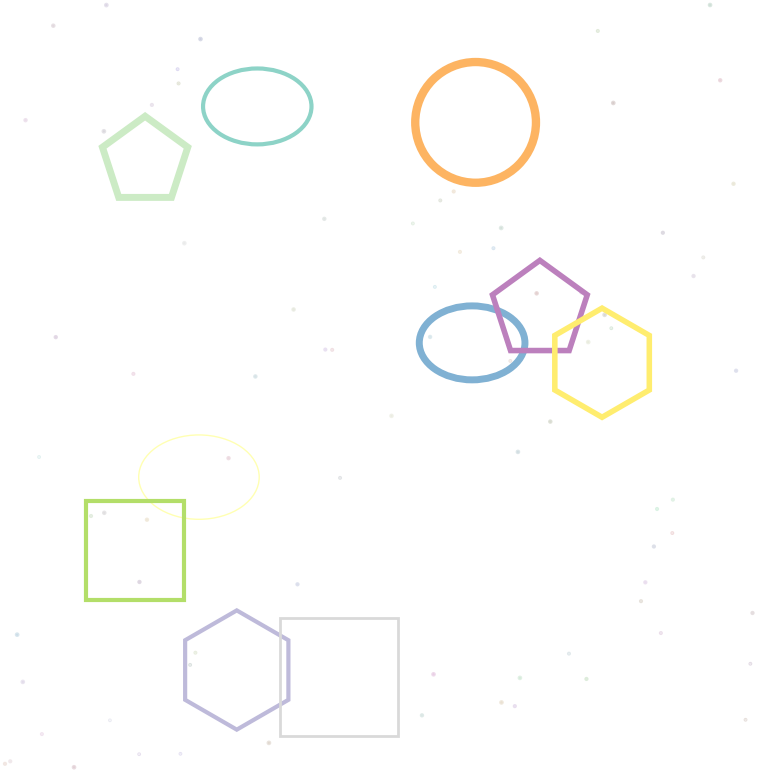[{"shape": "oval", "thickness": 1.5, "radius": 0.35, "center": [0.334, 0.862]}, {"shape": "oval", "thickness": 0.5, "radius": 0.39, "center": [0.258, 0.38]}, {"shape": "hexagon", "thickness": 1.5, "radius": 0.39, "center": [0.307, 0.13]}, {"shape": "oval", "thickness": 2.5, "radius": 0.34, "center": [0.613, 0.555]}, {"shape": "circle", "thickness": 3, "radius": 0.39, "center": [0.618, 0.841]}, {"shape": "square", "thickness": 1.5, "radius": 0.32, "center": [0.175, 0.285]}, {"shape": "square", "thickness": 1, "radius": 0.38, "center": [0.44, 0.121]}, {"shape": "pentagon", "thickness": 2, "radius": 0.32, "center": [0.701, 0.597]}, {"shape": "pentagon", "thickness": 2.5, "radius": 0.29, "center": [0.188, 0.791]}, {"shape": "hexagon", "thickness": 2, "radius": 0.35, "center": [0.782, 0.529]}]